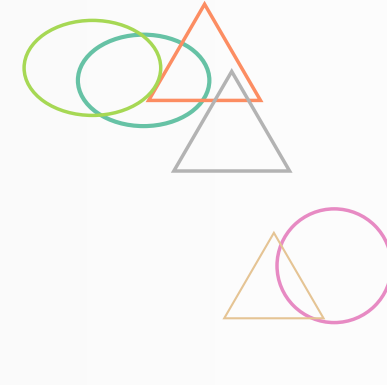[{"shape": "oval", "thickness": 3, "radius": 0.85, "center": [0.371, 0.791]}, {"shape": "triangle", "thickness": 2.5, "radius": 0.83, "center": [0.528, 0.822]}, {"shape": "circle", "thickness": 2.5, "radius": 0.74, "center": [0.863, 0.31]}, {"shape": "oval", "thickness": 2.5, "radius": 0.88, "center": [0.238, 0.824]}, {"shape": "triangle", "thickness": 1.5, "radius": 0.74, "center": [0.707, 0.247]}, {"shape": "triangle", "thickness": 2.5, "radius": 0.86, "center": [0.598, 0.642]}]